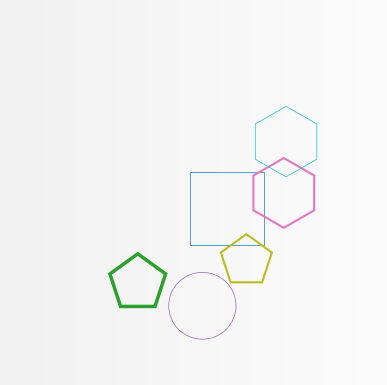[{"shape": "square", "thickness": 0.5, "radius": 0.48, "center": [0.585, 0.458]}, {"shape": "pentagon", "thickness": 2.5, "radius": 0.38, "center": [0.356, 0.265]}, {"shape": "circle", "thickness": 0.5, "radius": 0.43, "center": [0.522, 0.206]}, {"shape": "hexagon", "thickness": 1.5, "radius": 0.45, "center": [0.732, 0.499]}, {"shape": "pentagon", "thickness": 1.5, "radius": 0.35, "center": [0.636, 0.323]}, {"shape": "hexagon", "thickness": 0.5, "radius": 0.46, "center": [0.738, 0.632]}]